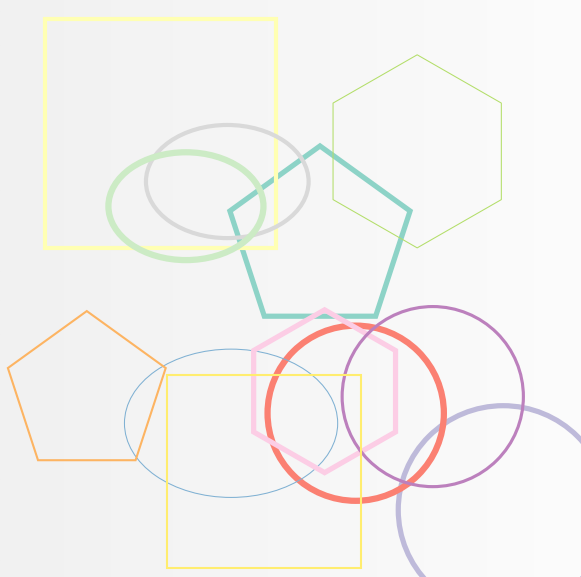[{"shape": "pentagon", "thickness": 2.5, "radius": 0.81, "center": [0.551, 0.583]}, {"shape": "square", "thickness": 2, "radius": 0.99, "center": [0.276, 0.768]}, {"shape": "circle", "thickness": 2.5, "radius": 0.9, "center": [0.866, 0.116]}, {"shape": "circle", "thickness": 3, "radius": 0.76, "center": [0.612, 0.284]}, {"shape": "oval", "thickness": 0.5, "radius": 0.92, "center": [0.398, 0.266]}, {"shape": "pentagon", "thickness": 1, "radius": 0.71, "center": [0.149, 0.318]}, {"shape": "hexagon", "thickness": 0.5, "radius": 0.84, "center": [0.718, 0.737]}, {"shape": "hexagon", "thickness": 2.5, "radius": 0.7, "center": [0.558, 0.322]}, {"shape": "oval", "thickness": 2, "radius": 0.7, "center": [0.391, 0.685]}, {"shape": "circle", "thickness": 1.5, "radius": 0.78, "center": [0.745, 0.312]}, {"shape": "oval", "thickness": 3, "radius": 0.67, "center": [0.32, 0.642]}, {"shape": "square", "thickness": 1, "radius": 0.83, "center": [0.455, 0.183]}]